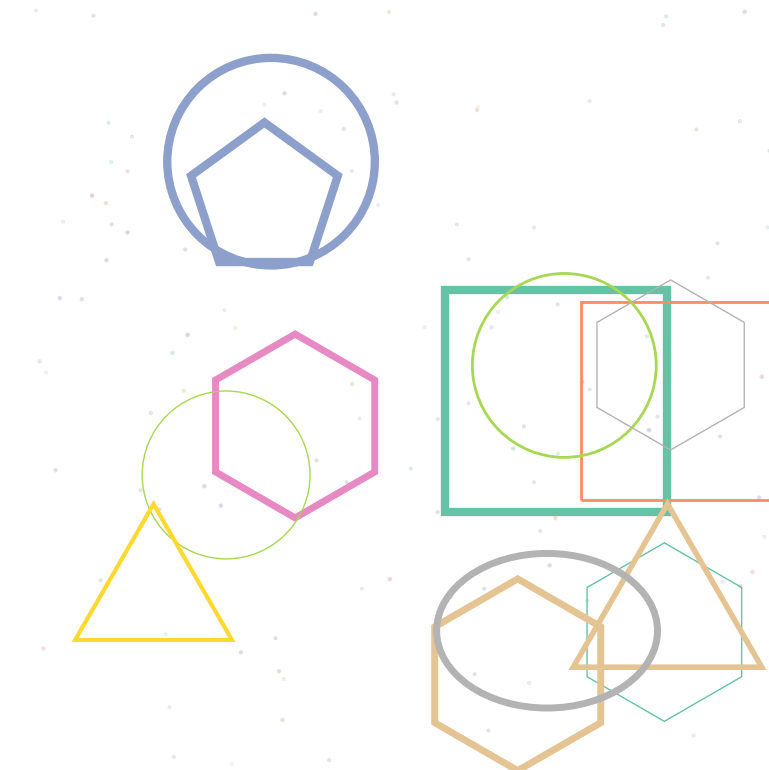[{"shape": "square", "thickness": 3, "radius": 0.72, "center": [0.723, 0.479]}, {"shape": "hexagon", "thickness": 0.5, "radius": 0.58, "center": [0.863, 0.179]}, {"shape": "square", "thickness": 1, "radius": 0.64, "center": [0.883, 0.479]}, {"shape": "pentagon", "thickness": 3, "radius": 0.5, "center": [0.343, 0.741]}, {"shape": "circle", "thickness": 3, "radius": 0.67, "center": [0.352, 0.79]}, {"shape": "hexagon", "thickness": 2.5, "radius": 0.6, "center": [0.383, 0.447]}, {"shape": "circle", "thickness": 1, "radius": 0.6, "center": [0.733, 0.525]}, {"shape": "circle", "thickness": 0.5, "radius": 0.55, "center": [0.294, 0.383]}, {"shape": "triangle", "thickness": 1.5, "radius": 0.59, "center": [0.199, 0.228]}, {"shape": "hexagon", "thickness": 2.5, "radius": 0.62, "center": [0.672, 0.124]}, {"shape": "triangle", "thickness": 2, "radius": 0.71, "center": [0.867, 0.204]}, {"shape": "hexagon", "thickness": 0.5, "radius": 0.55, "center": [0.871, 0.526]}, {"shape": "oval", "thickness": 2.5, "radius": 0.72, "center": [0.71, 0.181]}]